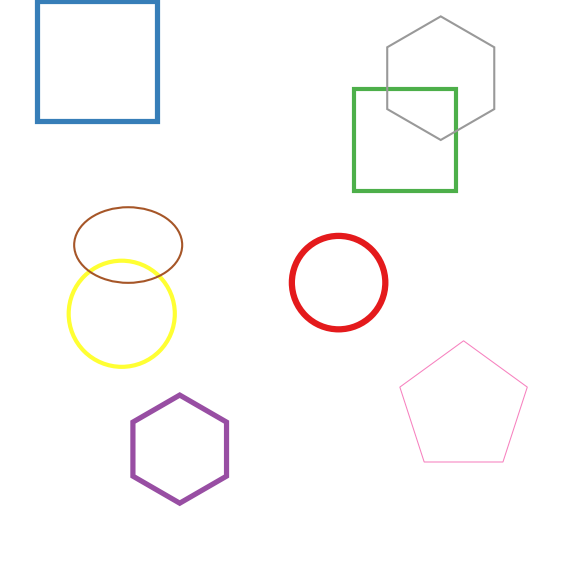[{"shape": "circle", "thickness": 3, "radius": 0.4, "center": [0.586, 0.51]}, {"shape": "square", "thickness": 2.5, "radius": 0.52, "center": [0.167, 0.894]}, {"shape": "square", "thickness": 2, "radius": 0.44, "center": [0.701, 0.756]}, {"shape": "hexagon", "thickness": 2.5, "radius": 0.47, "center": [0.311, 0.221]}, {"shape": "circle", "thickness": 2, "radius": 0.46, "center": [0.211, 0.456]}, {"shape": "oval", "thickness": 1, "radius": 0.47, "center": [0.222, 0.575]}, {"shape": "pentagon", "thickness": 0.5, "radius": 0.58, "center": [0.803, 0.293]}, {"shape": "hexagon", "thickness": 1, "radius": 0.54, "center": [0.763, 0.864]}]